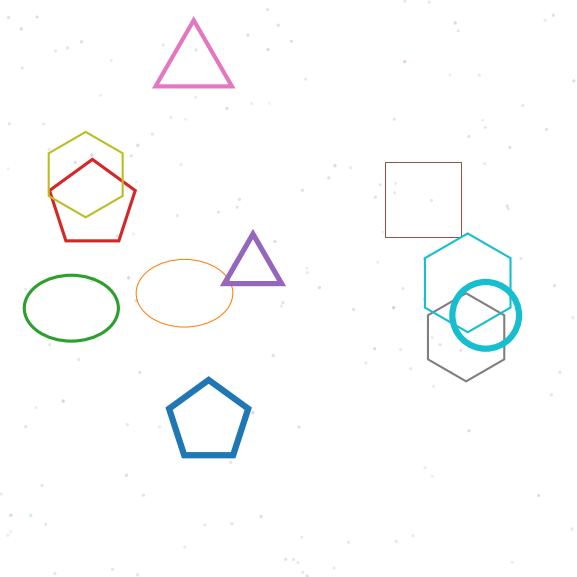[{"shape": "pentagon", "thickness": 3, "radius": 0.36, "center": [0.361, 0.269]}, {"shape": "oval", "thickness": 0.5, "radius": 0.42, "center": [0.319, 0.491]}, {"shape": "oval", "thickness": 1.5, "radius": 0.41, "center": [0.123, 0.465]}, {"shape": "pentagon", "thickness": 1.5, "radius": 0.39, "center": [0.16, 0.645]}, {"shape": "triangle", "thickness": 2.5, "radius": 0.29, "center": [0.438, 0.537]}, {"shape": "square", "thickness": 0.5, "radius": 0.33, "center": [0.732, 0.654]}, {"shape": "triangle", "thickness": 2, "radius": 0.38, "center": [0.335, 0.888]}, {"shape": "hexagon", "thickness": 1, "radius": 0.38, "center": [0.807, 0.415]}, {"shape": "hexagon", "thickness": 1, "radius": 0.37, "center": [0.148, 0.697]}, {"shape": "circle", "thickness": 3, "radius": 0.29, "center": [0.841, 0.453]}, {"shape": "hexagon", "thickness": 1, "radius": 0.43, "center": [0.81, 0.509]}]